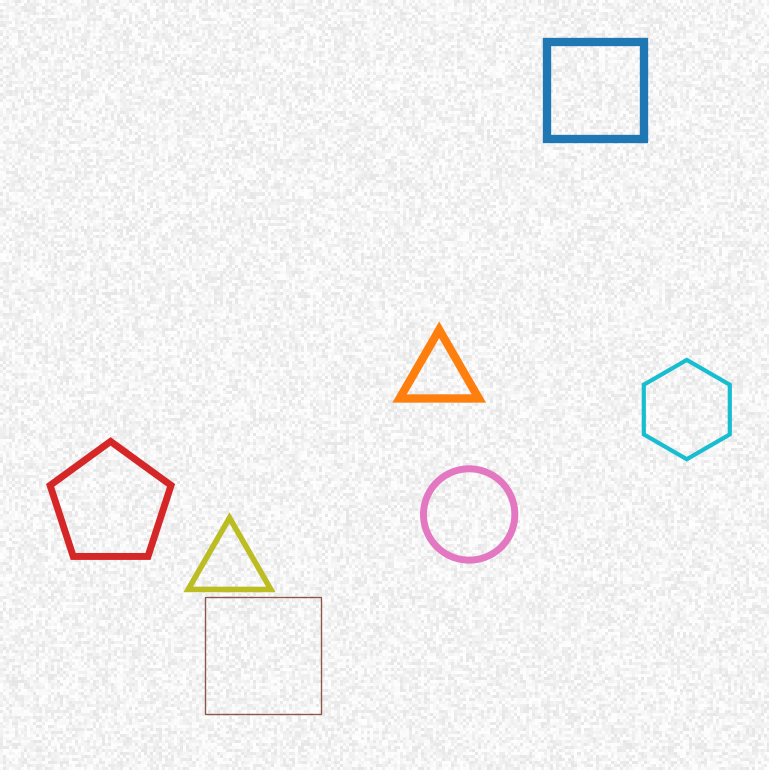[{"shape": "square", "thickness": 3, "radius": 0.31, "center": [0.773, 0.882]}, {"shape": "triangle", "thickness": 3, "radius": 0.3, "center": [0.57, 0.512]}, {"shape": "pentagon", "thickness": 2.5, "radius": 0.41, "center": [0.144, 0.344]}, {"shape": "square", "thickness": 0.5, "radius": 0.38, "center": [0.341, 0.149]}, {"shape": "circle", "thickness": 2.5, "radius": 0.3, "center": [0.609, 0.332]}, {"shape": "triangle", "thickness": 2, "radius": 0.31, "center": [0.298, 0.265]}, {"shape": "hexagon", "thickness": 1.5, "radius": 0.32, "center": [0.892, 0.468]}]